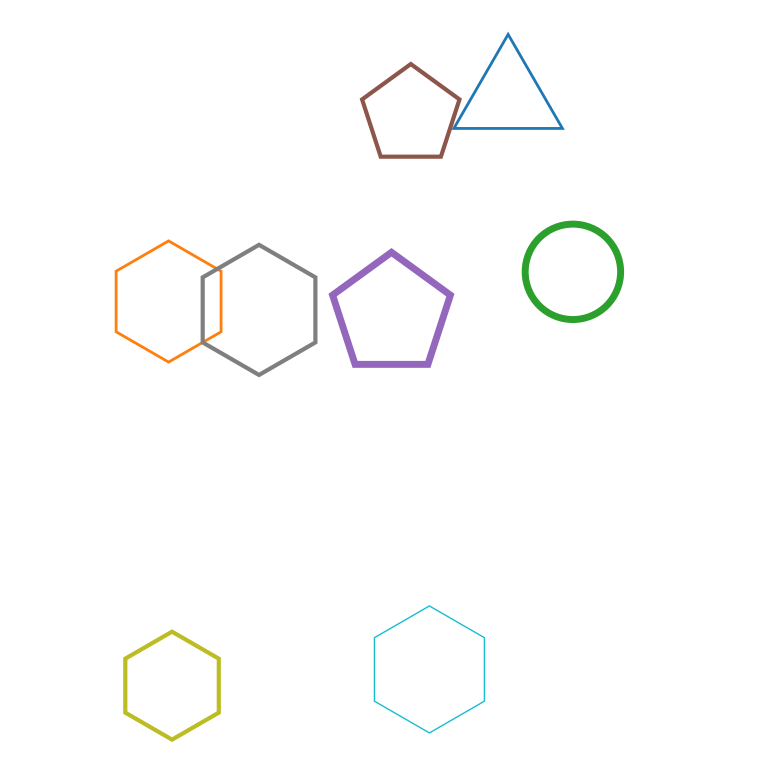[{"shape": "triangle", "thickness": 1, "radius": 0.41, "center": [0.66, 0.874]}, {"shape": "hexagon", "thickness": 1, "radius": 0.39, "center": [0.219, 0.608]}, {"shape": "circle", "thickness": 2.5, "radius": 0.31, "center": [0.744, 0.647]}, {"shape": "pentagon", "thickness": 2.5, "radius": 0.4, "center": [0.508, 0.592]}, {"shape": "pentagon", "thickness": 1.5, "radius": 0.33, "center": [0.534, 0.85]}, {"shape": "hexagon", "thickness": 1.5, "radius": 0.42, "center": [0.336, 0.598]}, {"shape": "hexagon", "thickness": 1.5, "radius": 0.35, "center": [0.223, 0.11]}, {"shape": "hexagon", "thickness": 0.5, "radius": 0.41, "center": [0.558, 0.131]}]